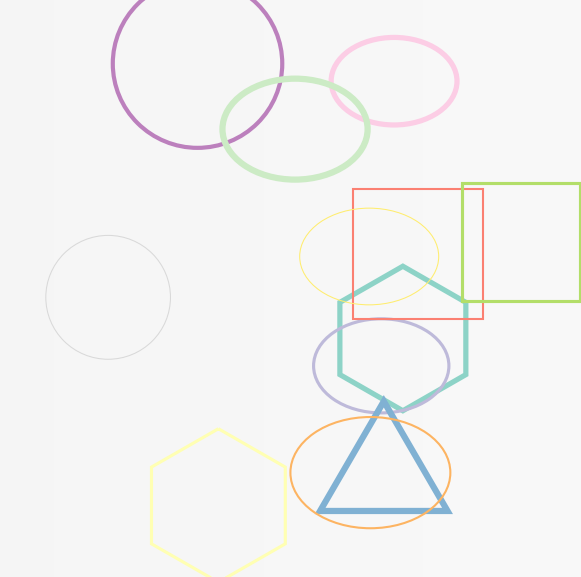[{"shape": "hexagon", "thickness": 2.5, "radius": 0.63, "center": [0.693, 0.413]}, {"shape": "hexagon", "thickness": 1.5, "radius": 0.66, "center": [0.376, 0.124]}, {"shape": "oval", "thickness": 1.5, "radius": 0.58, "center": [0.656, 0.366]}, {"shape": "square", "thickness": 1, "radius": 0.56, "center": [0.719, 0.559]}, {"shape": "triangle", "thickness": 3, "radius": 0.63, "center": [0.66, 0.178]}, {"shape": "oval", "thickness": 1, "radius": 0.69, "center": [0.637, 0.181]}, {"shape": "square", "thickness": 1.5, "radius": 0.51, "center": [0.897, 0.58]}, {"shape": "oval", "thickness": 2.5, "radius": 0.54, "center": [0.678, 0.859]}, {"shape": "circle", "thickness": 0.5, "radius": 0.54, "center": [0.186, 0.484]}, {"shape": "circle", "thickness": 2, "radius": 0.73, "center": [0.34, 0.889]}, {"shape": "oval", "thickness": 3, "radius": 0.62, "center": [0.508, 0.776]}, {"shape": "oval", "thickness": 0.5, "radius": 0.6, "center": [0.635, 0.555]}]